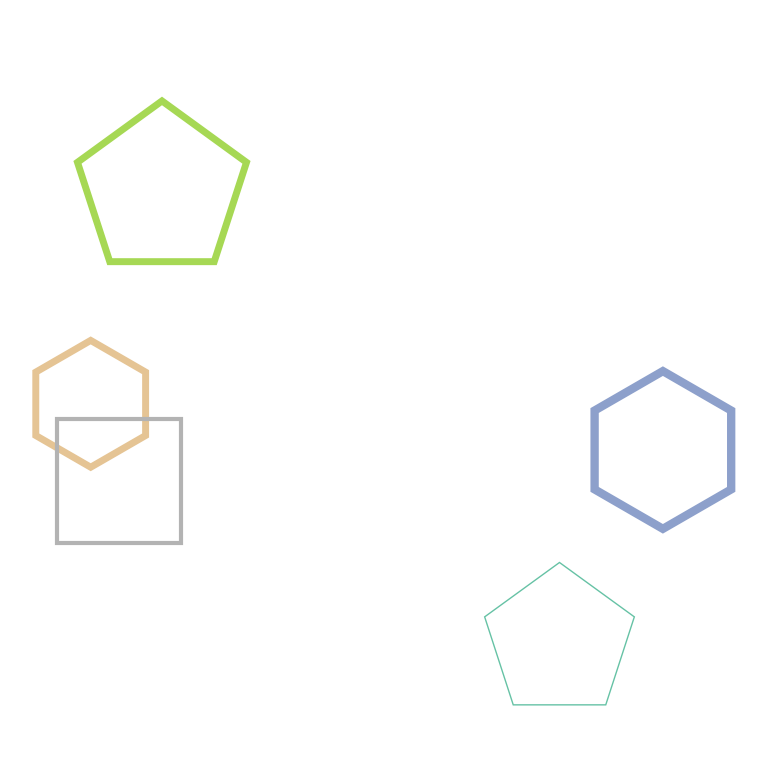[{"shape": "pentagon", "thickness": 0.5, "radius": 0.51, "center": [0.727, 0.167]}, {"shape": "hexagon", "thickness": 3, "radius": 0.51, "center": [0.861, 0.416]}, {"shape": "pentagon", "thickness": 2.5, "radius": 0.58, "center": [0.21, 0.754]}, {"shape": "hexagon", "thickness": 2.5, "radius": 0.41, "center": [0.118, 0.476]}, {"shape": "square", "thickness": 1.5, "radius": 0.4, "center": [0.155, 0.375]}]